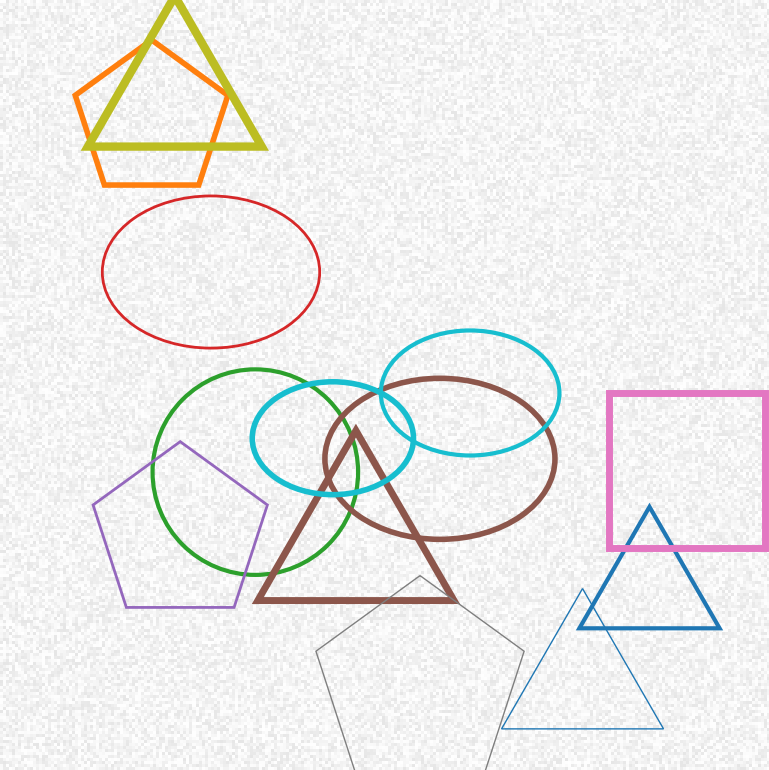[{"shape": "triangle", "thickness": 1.5, "radius": 0.53, "center": [0.843, 0.237]}, {"shape": "triangle", "thickness": 0.5, "radius": 0.61, "center": [0.757, 0.114]}, {"shape": "pentagon", "thickness": 2, "radius": 0.52, "center": [0.197, 0.844]}, {"shape": "circle", "thickness": 1.5, "radius": 0.67, "center": [0.332, 0.387]}, {"shape": "oval", "thickness": 1, "radius": 0.71, "center": [0.274, 0.647]}, {"shape": "pentagon", "thickness": 1, "radius": 0.6, "center": [0.234, 0.307]}, {"shape": "oval", "thickness": 2, "radius": 0.75, "center": [0.571, 0.404]}, {"shape": "triangle", "thickness": 2.5, "radius": 0.74, "center": [0.462, 0.294]}, {"shape": "square", "thickness": 2.5, "radius": 0.5, "center": [0.892, 0.389]}, {"shape": "pentagon", "thickness": 0.5, "radius": 0.71, "center": [0.545, 0.11]}, {"shape": "triangle", "thickness": 3, "radius": 0.65, "center": [0.227, 0.875]}, {"shape": "oval", "thickness": 2, "radius": 0.52, "center": [0.432, 0.431]}, {"shape": "oval", "thickness": 1.5, "radius": 0.58, "center": [0.611, 0.49]}]